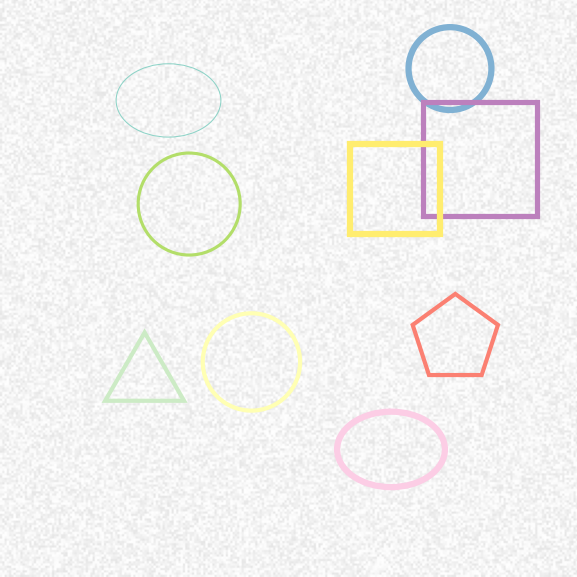[{"shape": "oval", "thickness": 0.5, "radius": 0.45, "center": [0.292, 0.825]}, {"shape": "circle", "thickness": 2, "radius": 0.42, "center": [0.435, 0.372]}, {"shape": "pentagon", "thickness": 2, "radius": 0.39, "center": [0.788, 0.413]}, {"shape": "circle", "thickness": 3, "radius": 0.36, "center": [0.779, 0.88]}, {"shape": "circle", "thickness": 1.5, "radius": 0.44, "center": [0.328, 0.646]}, {"shape": "oval", "thickness": 3, "radius": 0.47, "center": [0.677, 0.221]}, {"shape": "square", "thickness": 2.5, "radius": 0.49, "center": [0.831, 0.724]}, {"shape": "triangle", "thickness": 2, "radius": 0.39, "center": [0.25, 0.345]}, {"shape": "square", "thickness": 3, "radius": 0.39, "center": [0.684, 0.671]}]